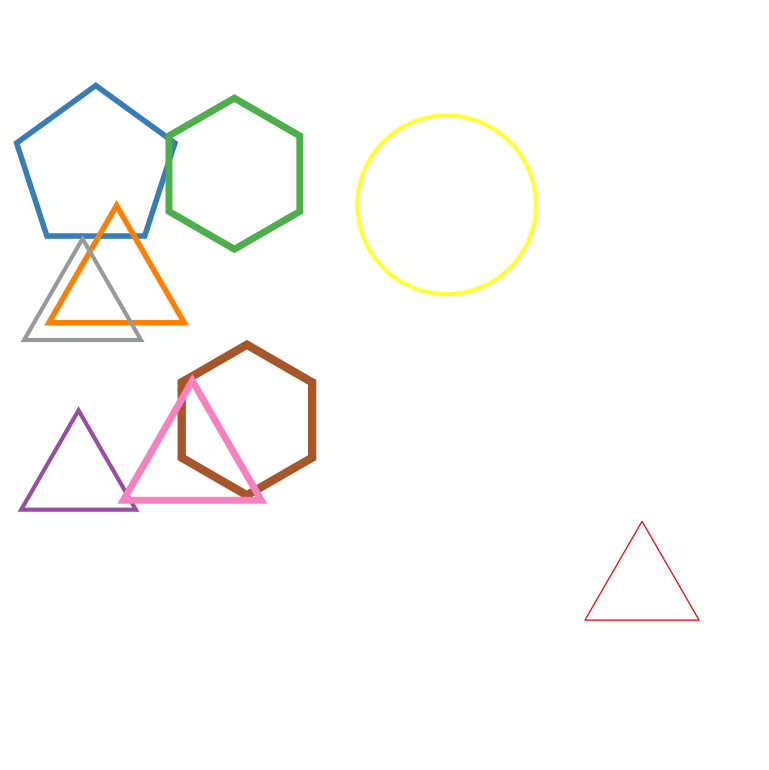[{"shape": "triangle", "thickness": 0.5, "radius": 0.43, "center": [0.834, 0.237]}, {"shape": "pentagon", "thickness": 2, "radius": 0.54, "center": [0.124, 0.781]}, {"shape": "hexagon", "thickness": 2.5, "radius": 0.49, "center": [0.304, 0.774]}, {"shape": "triangle", "thickness": 1.5, "radius": 0.43, "center": [0.102, 0.381]}, {"shape": "triangle", "thickness": 2, "radius": 0.51, "center": [0.151, 0.632]}, {"shape": "circle", "thickness": 1.5, "radius": 0.58, "center": [0.58, 0.734]}, {"shape": "hexagon", "thickness": 3, "radius": 0.49, "center": [0.321, 0.455]}, {"shape": "triangle", "thickness": 2.5, "radius": 0.52, "center": [0.25, 0.402]}, {"shape": "triangle", "thickness": 1.5, "radius": 0.44, "center": [0.107, 0.602]}]